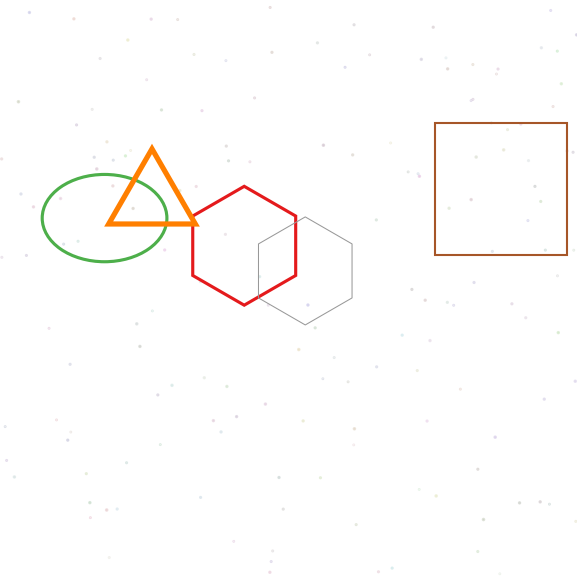[{"shape": "hexagon", "thickness": 1.5, "radius": 0.51, "center": [0.423, 0.574]}, {"shape": "oval", "thickness": 1.5, "radius": 0.54, "center": [0.181, 0.621]}, {"shape": "triangle", "thickness": 2.5, "radius": 0.43, "center": [0.263, 0.655]}, {"shape": "square", "thickness": 1, "radius": 0.57, "center": [0.868, 0.672]}, {"shape": "hexagon", "thickness": 0.5, "radius": 0.47, "center": [0.529, 0.53]}]